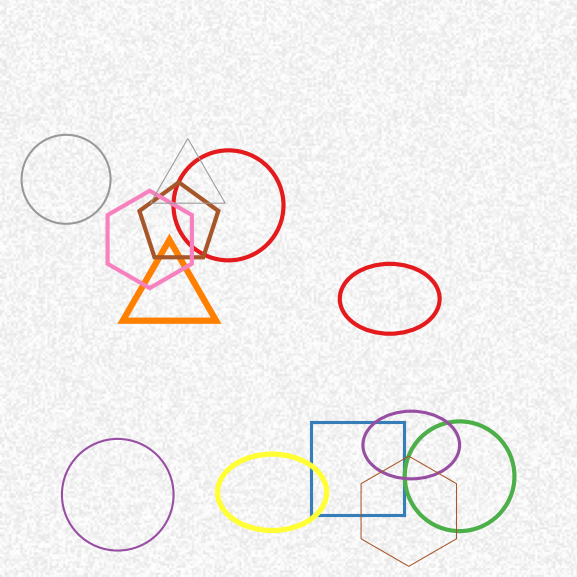[{"shape": "circle", "thickness": 2, "radius": 0.48, "center": [0.396, 0.644]}, {"shape": "oval", "thickness": 2, "radius": 0.43, "center": [0.675, 0.482]}, {"shape": "square", "thickness": 1.5, "radius": 0.4, "center": [0.619, 0.188]}, {"shape": "circle", "thickness": 2, "radius": 0.47, "center": [0.796, 0.174]}, {"shape": "oval", "thickness": 1.5, "radius": 0.42, "center": [0.712, 0.229]}, {"shape": "circle", "thickness": 1, "radius": 0.48, "center": [0.204, 0.142]}, {"shape": "triangle", "thickness": 3, "radius": 0.47, "center": [0.293, 0.49]}, {"shape": "oval", "thickness": 2.5, "radius": 0.47, "center": [0.471, 0.147]}, {"shape": "pentagon", "thickness": 2, "radius": 0.36, "center": [0.31, 0.612]}, {"shape": "hexagon", "thickness": 0.5, "radius": 0.48, "center": [0.708, 0.114]}, {"shape": "hexagon", "thickness": 2, "radius": 0.42, "center": [0.259, 0.585]}, {"shape": "triangle", "thickness": 0.5, "radius": 0.37, "center": [0.325, 0.685]}, {"shape": "circle", "thickness": 1, "radius": 0.39, "center": [0.114, 0.689]}]